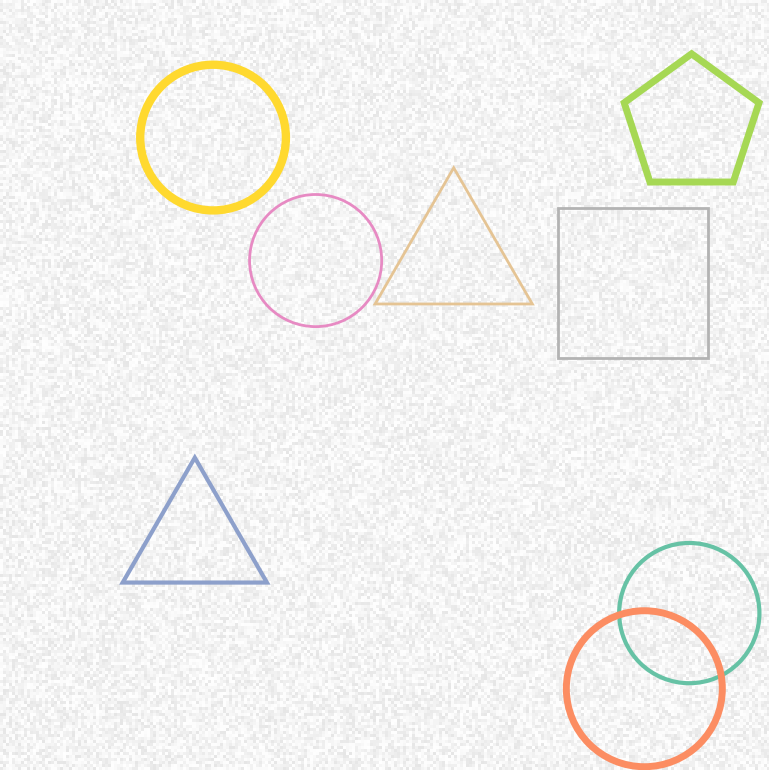[{"shape": "circle", "thickness": 1.5, "radius": 0.46, "center": [0.895, 0.204]}, {"shape": "circle", "thickness": 2.5, "radius": 0.51, "center": [0.837, 0.106]}, {"shape": "triangle", "thickness": 1.5, "radius": 0.54, "center": [0.253, 0.298]}, {"shape": "circle", "thickness": 1, "radius": 0.43, "center": [0.41, 0.662]}, {"shape": "pentagon", "thickness": 2.5, "radius": 0.46, "center": [0.898, 0.838]}, {"shape": "circle", "thickness": 3, "radius": 0.47, "center": [0.277, 0.821]}, {"shape": "triangle", "thickness": 1, "radius": 0.59, "center": [0.589, 0.664]}, {"shape": "square", "thickness": 1, "radius": 0.49, "center": [0.822, 0.633]}]